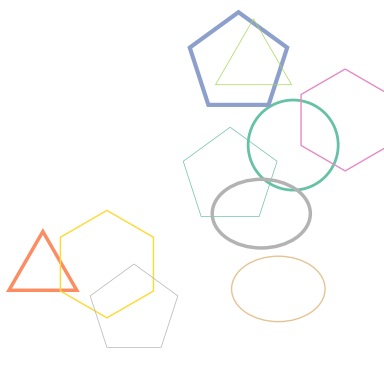[{"shape": "circle", "thickness": 2, "radius": 0.58, "center": [0.761, 0.623]}, {"shape": "pentagon", "thickness": 0.5, "radius": 0.64, "center": [0.598, 0.541]}, {"shape": "triangle", "thickness": 2.5, "radius": 0.51, "center": [0.111, 0.297]}, {"shape": "pentagon", "thickness": 3, "radius": 0.67, "center": [0.619, 0.835]}, {"shape": "hexagon", "thickness": 1, "radius": 0.66, "center": [0.897, 0.688]}, {"shape": "triangle", "thickness": 0.5, "radius": 0.57, "center": [0.659, 0.837]}, {"shape": "hexagon", "thickness": 1, "radius": 0.7, "center": [0.278, 0.314]}, {"shape": "oval", "thickness": 1, "radius": 0.61, "center": [0.723, 0.25]}, {"shape": "pentagon", "thickness": 0.5, "radius": 0.6, "center": [0.348, 0.194]}, {"shape": "oval", "thickness": 2.5, "radius": 0.64, "center": [0.679, 0.445]}]